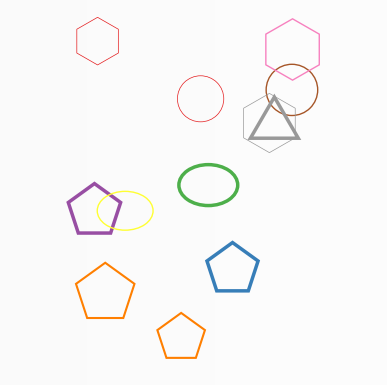[{"shape": "hexagon", "thickness": 0.5, "radius": 0.31, "center": [0.252, 0.893]}, {"shape": "circle", "thickness": 0.5, "radius": 0.3, "center": [0.518, 0.743]}, {"shape": "pentagon", "thickness": 2.5, "radius": 0.35, "center": [0.6, 0.301]}, {"shape": "oval", "thickness": 2.5, "radius": 0.38, "center": [0.538, 0.519]}, {"shape": "pentagon", "thickness": 2.5, "radius": 0.35, "center": [0.244, 0.452]}, {"shape": "pentagon", "thickness": 1.5, "radius": 0.4, "center": [0.272, 0.238]}, {"shape": "pentagon", "thickness": 1.5, "radius": 0.32, "center": [0.467, 0.123]}, {"shape": "oval", "thickness": 1, "radius": 0.36, "center": [0.323, 0.453]}, {"shape": "circle", "thickness": 1, "radius": 0.33, "center": [0.753, 0.766]}, {"shape": "hexagon", "thickness": 1, "radius": 0.4, "center": [0.755, 0.871]}, {"shape": "triangle", "thickness": 2.5, "radius": 0.36, "center": [0.708, 0.677]}, {"shape": "hexagon", "thickness": 0.5, "radius": 0.38, "center": [0.695, 0.68]}]